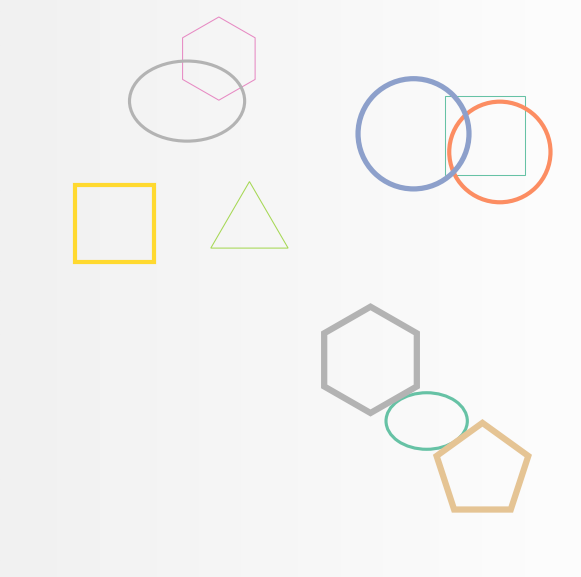[{"shape": "oval", "thickness": 1.5, "radius": 0.35, "center": [0.734, 0.27]}, {"shape": "square", "thickness": 0.5, "radius": 0.34, "center": [0.834, 0.764]}, {"shape": "circle", "thickness": 2, "radius": 0.44, "center": [0.86, 0.736]}, {"shape": "circle", "thickness": 2.5, "radius": 0.48, "center": [0.711, 0.767]}, {"shape": "hexagon", "thickness": 0.5, "radius": 0.36, "center": [0.377, 0.898]}, {"shape": "triangle", "thickness": 0.5, "radius": 0.38, "center": [0.429, 0.608]}, {"shape": "square", "thickness": 2, "radius": 0.34, "center": [0.197, 0.612]}, {"shape": "pentagon", "thickness": 3, "radius": 0.41, "center": [0.83, 0.184]}, {"shape": "oval", "thickness": 1.5, "radius": 0.5, "center": [0.322, 0.824]}, {"shape": "hexagon", "thickness": 3, "radius": 0.46, "center": [0.637, 0.376]}]